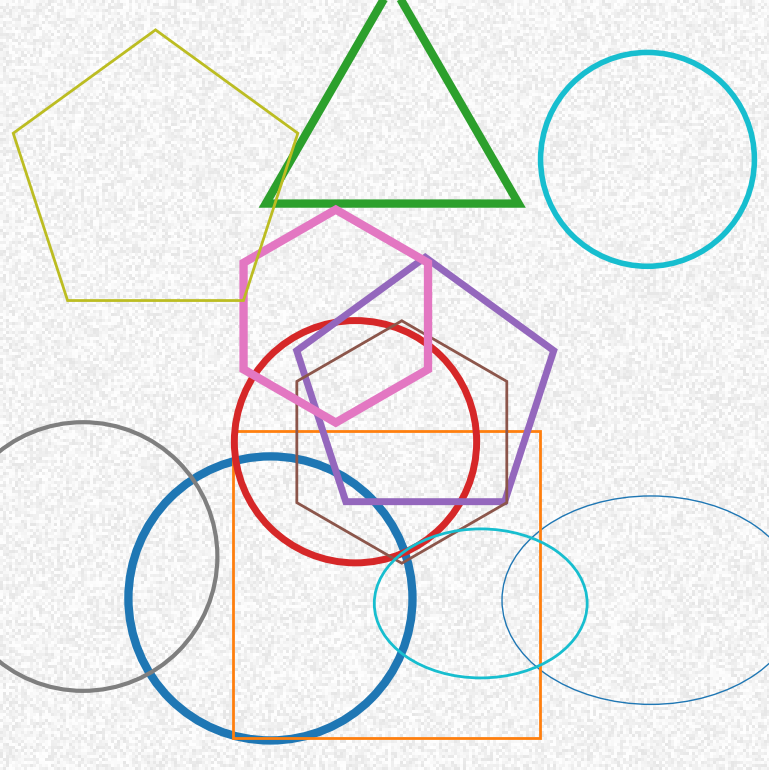[{"shape": "oval", "thickness": 0.5, "radius": 0.97, "center": [0.845, 0.221]}, {"shape": "circle", "thickness": 3, "radius": 0.92, "center": [0.351, 0.223]}, {"shape": "square", "thickness": 1, "radius": 1.0, "center": [0.502, 0.241]}, {"shape": "triangle", "thickness": 3, "radius": 0.95, "center": [0.509, 0.83]}, {"shape": "circle", "thickness": 2.5, "radius": 0.79, "center": [0.462, 0.426]}, {"shape": "pentagon", "thickness": 2.5, "radius": 0.88, "center": [0.552, 0.49]}, {"shape": "hexagon", "thickness": 1, "radius": 0.79, "center": [0.522, 0.426]}, {"shape": "hexagon", "thickness": 3, "radius": 0.69, "center": [0.436, 0.589]}, {"shape": "circle", "thickness": 1.5, "radius": 0.87, "center": [0.108, 0.277]}, {"shape": "pentagon", "thickness": 1, "radius": 0.97, "center": [0.202, 0.767]}, {"shape": "oval", "thickness": 1, "radius": 0.69, "center": [0.624, 0.216]}, {"shape": "circle", "thickness": 2, "radius": 0.69, "center": [0.841, 0.793]}]